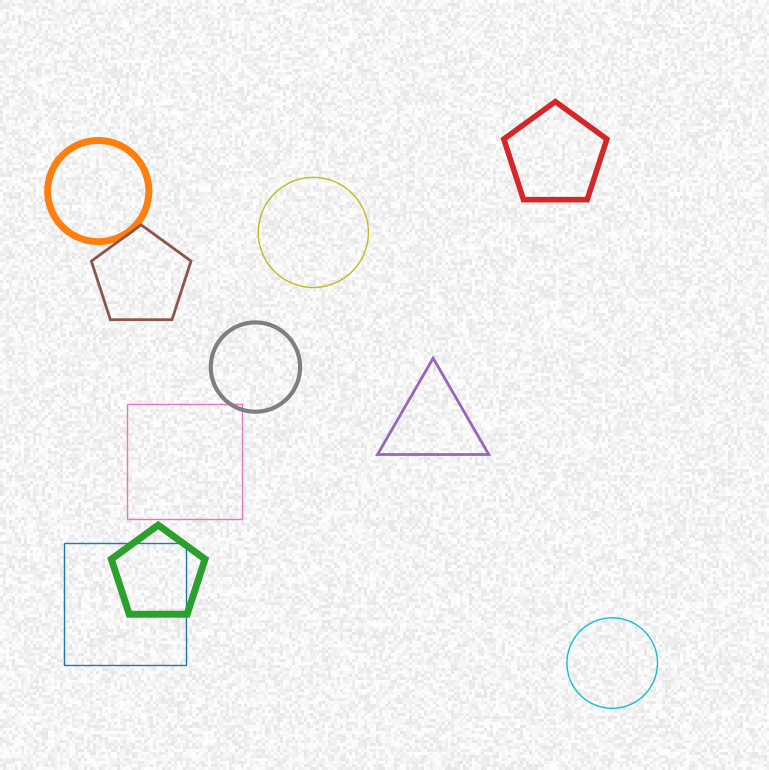[{"shape": "square", "thickness": 0.5, "radius": 0.4, "center": [0.162, 0.215]}, {"shape": "circle", "thickness": 2.5, "radius": 0.33, "center": [0.128, 0.752]}, {"shape": "pentagon", "thickness": 2.5, "radius": 0.32, "center": [0.205, 0.254]}, {"shape": "pentagon", "thickness": 2, "radius": 0.35, "center": [0.721, 0.798]}, {"shape": "triangle", "thickness": 1, "radius": 0.42, "center": [0.563, 0.451]}, {"shape": "pentagon", "thickness": 1, "radius": 0.34, "center": [0.183, 0.64]}, {"shape": "square", "thickness": 0.5, "radius": 0.37, "center": [0.24, 0.401]}, {"shape": "circle", "thickness": 1.5, "radius": 0.29, "center": [0.332, 0.523]}, {"shape": "circle", "thickness": 0.5, "radius": 0.36, "center": [0.407, 0.698]}, {"shape": "circle", "thickness": 0.5, "radius": 0.29, "center": [0.795, 0.139]}]